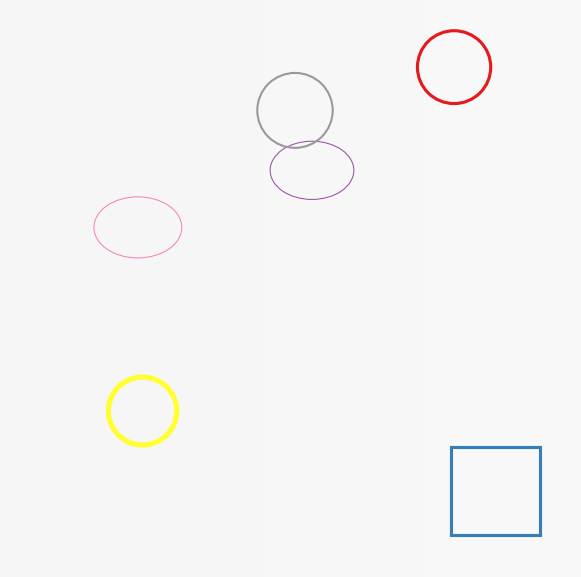[{"shape": "circle", "thickness": 1.5, "radius": 0.32, "center": [0.781, 0.883]}, {"shape": "square", "thickness": 1.5, "radius": 0.38, "center": [0.852, 0.149]}, {"shape": "oval", "thickness": 0.5, "radius": 0.36, "center": [0.537, 0.704]}, {"shape": "circle", "thickness": 2.5, "radius": 0.29, "center": [0.245, 0.287]}, {"shape": "oval", "thickness": 0.5, "radius": 0.38, "center": [0.237, 0.605]}, {"shape": "circle", "thickness": 1, "radius": 0.32, "center": [0.508, 0.808]}]